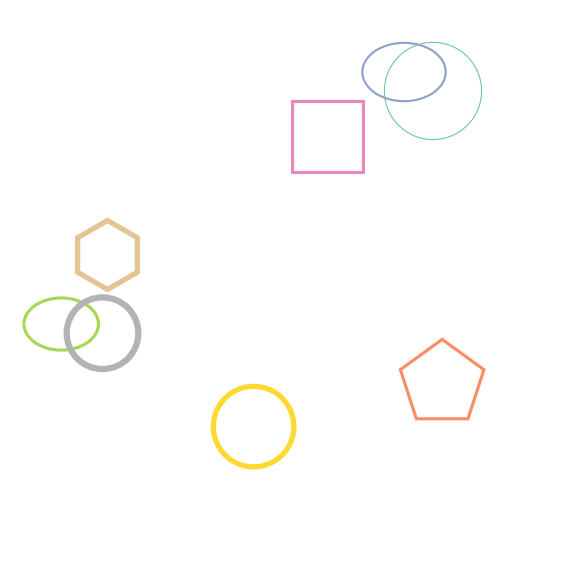[{"shape": "circle", "thickness": 0.5, "radius": 0.42, "center": [0.75, 0.842]}, {"shape": "pentagon", "thickness": 1.5, "radius": 0.38, "center": [0.766, 0.335]}, {"shape": "oval", "thickness": 1, "radius": 0.36, "center": [0.7, 0.874]}, {"shape": "square", "thickness": 1.5, "radius": 0.31, "center": [0.567, 0.762]}, {"shape": "oval", "thickness": 1.5, "radius": 0.32, "center": [0.106, 0.438]}, {"shape": "circle", "thickness": 2.5, "radius": 0.35, "center": [0.439, 0.26]}, {"shape": "hexagon", "thickness": 2.5, "radius": 0.3, "center": [0.186, 0.558]}, {"shape": "circle", "thickness": 3, "radius": 0.31, "center": [0.178, 0.422]}]